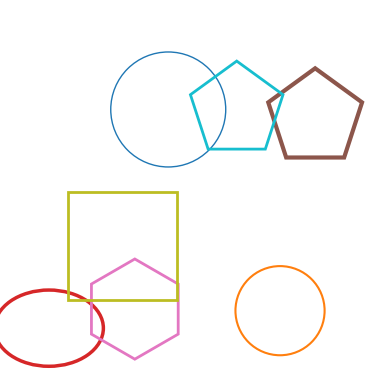[{"shape": "circle", "thickness": 1, "radius": 0.75, "center": [0.437, 0.716]}, {"shape": "circle", "thickness": 1.5, "radius": 0.58, "center": [0.727, 0.193]}, {"shape": "oval", "thickness": 2.5, "radius": 0.71, "center": [0.127, 0.148]}, {"shape": "pentagon", "thickness": 3, "radius": 0.64, "center": [0.819, 0.695]}, {"shape": "hexagon", "thickness": 2, "radius": 0.65, "center": [0.35, 0.197]}, {"shape": "square", "thickness": 2, "radius": 0.71, "center": [0.318, 0.361]}, {"shape": "pentagon", "thickness": 2, "radius": 0.63, "center": [0.615, 0.715]}]